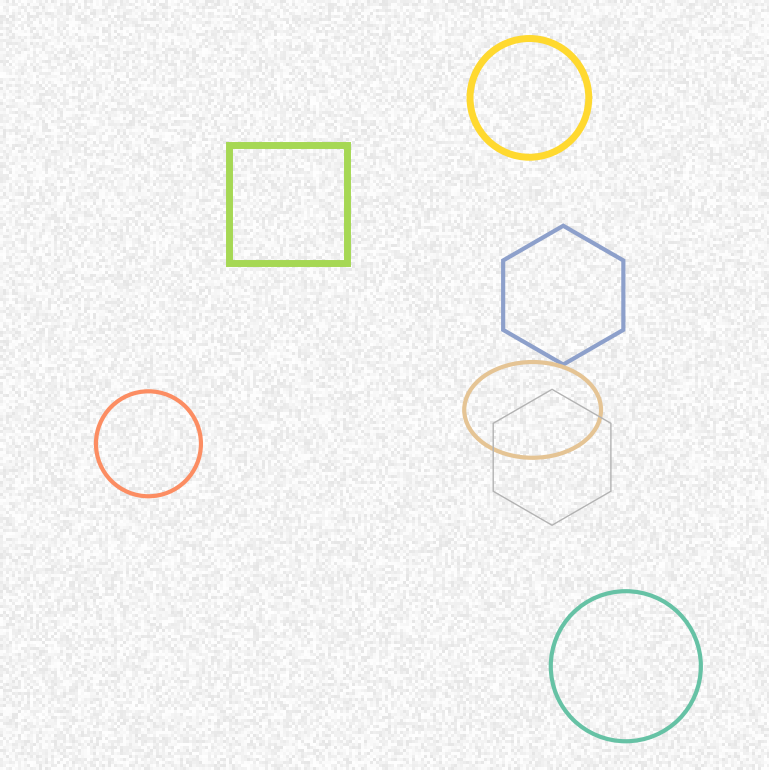[{"shape": "circle", "thickness": 1.5, "radius": 0.49, "center": [0.813, 0.135]}, {"shape": "circle", "thickness": 1.5, "radius": 0.34, "center": [0.193, 0.424]}, {"shape": "hexagon", "thickness": 1.5, "radius": 0.45, "center": [0.732, 0.617]}, {"shape": "square", "thickness": 2.5, "radius": 0.38, "center": [0.374, 0.735]}, {"shape": "circle", "thickness": 2.5, "radius": 0.39, "center": [0.688, 0.873]}, {"shape": "oval", "thickness": 1.5, "radius": 0.44, "center": [0.692, 0.468]}, {"shape": "hexagon", "thickness": 0.5, "radius": 0.44, "center": [0.717, 0.406]}]